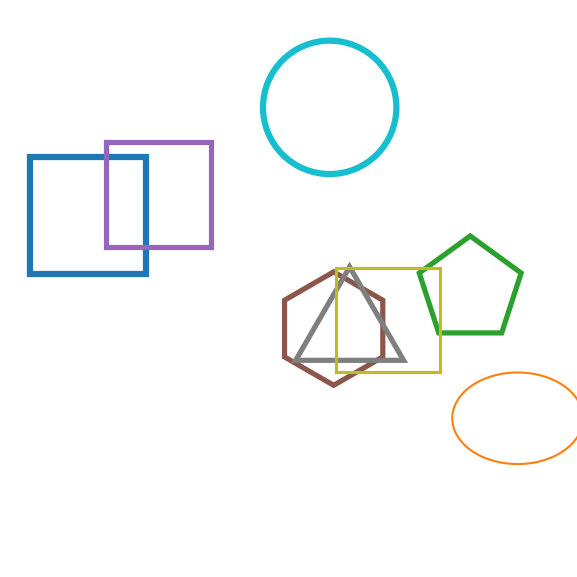[{"shape": "square", "thickness": 3, "radius": 0.51, "center": [0.152, 0.626]}, {"shape": "oval", "thickness": 1, "radius": 0.57, "center": [0.896, 0.275]}, {"shape": "pentagon", "thickness": 2.5, "radius": 0.46, "center": [0.814, 0.498]}, {"shape": "square", "thickness": 2.5, "radius": 0.45, "center": [0.274, 0.662]}, {"shape": "hexagon", "thickness": 2.5, "radius": 0.49, "center": [0.578, 0.43]}, {"shape": "triangle", "thickness": 2.5, "radius": 0.54, "center": [0.605, 0.429]}, {"shape": "square", "thickness": 1.5, "radius": 0.45, "center": [0.672, 0.445]}, {"shape": "circle", "thickness": 3, "radius": 0.58, "center": [0.571, 0.813]}]